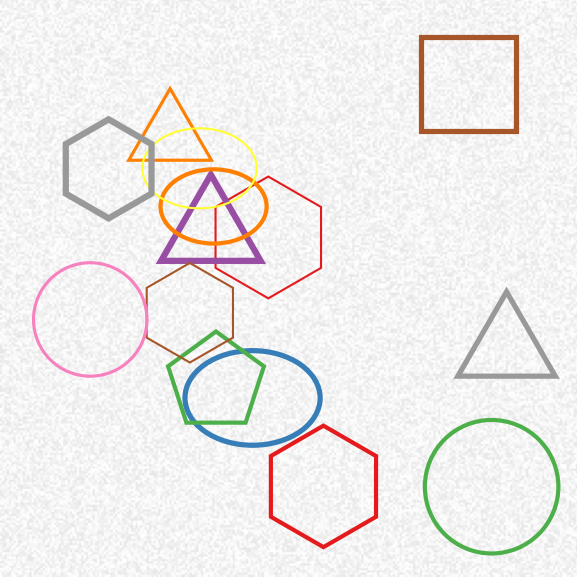[{"shape": "hexagon", "thickness": 2, "radius": 0.53, "center": [0.56, 0.157]}, {"shape": "hexagon", "thickness": 1, "radius": 0.53, "center": [0.465, 0.588]}, {"shape": "oval", "thickness": 2.5, "radius": 0.59, "center": [0.437, 0.31]}, {"shape": "circle", "thickness": 2, "radius": 0.58, "center": [0.851, 0.156]}, {"shape": "pentagon", "thickness": 2, "radius": 0.44, "center": [0.374, 0.338]}, {"shape": "triangle", "thickness": 3, "radius": 0.5, "center": [0.365, 0.597]}, {"shape": "oval", "thickness": 2, "radius": 0.46, "center": [0.37, 0.642]}, {"shape": "triangle", "thickness": 1.5, "radius": 0.41, "center": [0.295, 0.763]}, {"shape": "oval", "thickness": 1, "radius": 0.49, "center": [0.345, 0.708]}, {"shape": "square", "thickness": 2.5, "radius": 0.41, "center": [0.811, 0.854]}, {"shape": "hexagon", "thickness": 1, "radius": 0.43, "center": [0.329, 0.458]}, {"shape": "circle", "thickness": 1.5, "radius": 0.49, "center": [0.156, 0.446]}, {"shape": "triangle", "thickness": 2.5, "radius": 0.49, "center": [0.877, 0.396]}, {"shape": "hexagon", "thickness": 3, "radius": 0.43, "center": [0.188, 0.707]}]